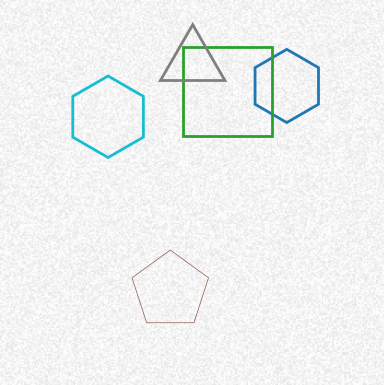[{"shape": "hexagon", "thickness": 2, "radius": 0.48, "center": [0.745, 0.777]}, {"shape": "square", "thickness": 2, "radius": 0.58, "center": [0.592, 0.762]}, {"shape": "pentagon", "thickness": 0.5, "radius": 0.52, "center": [0.442, 0.246]}, {"shape": "triangle", "thickness": 2, "radius": 0.48, "center": [0.501, 0.839]}, {"shape": "hexagon", "thickness": 2, "radius": 0.53, "center": [0.281, 0.697]}]